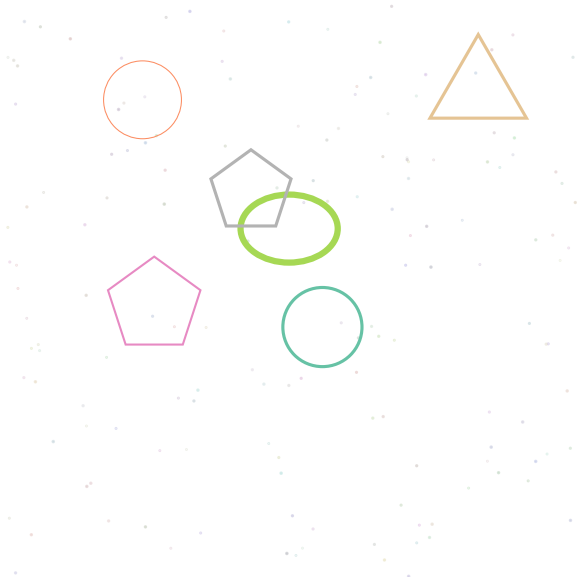[{"shape": "circle", "thickness": 1.5, "radius": 0.34, "center": [0.558, 0.433]}, {"shape": "circle", "thickness": 0.5, "radius": 0.34, "center": [0.247, 0.826]}, {"shape": "pentagon", "thickness": 1, "radius": 0.42, "center": [0.267, 0.471]}, {"shape": "oval", "thickness": 3, "radius": 0.42, "center": [0.501, 0.603]}, {"shape": "triangle", "thickness": 1.5, "radius": 0.48, "center": [0.828, 0.843]}, {"shape": "pentagon", "thickness": 1.5, "radius": 0.36, "center": [0.435, 0.667]}]